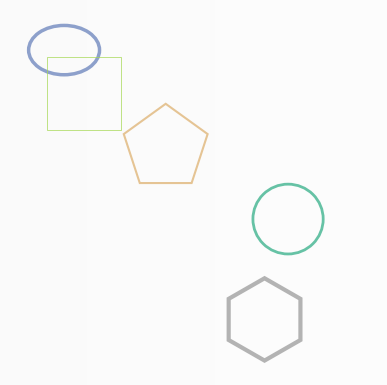[{"shape": "circle", "thickness": 2, "radius": 0.45, "center": [0.743, 0.431]}, {"shape": "oval", "thickness": 2.5, "radius": 0.46, "center": [0.165, 0.87]}, {"shape": "square", "thickness": 0.5, "radius": 0.48, "center": [0.218, 0.758]}, {"shape": "pentagon", "thickness": 1.5, "radius": 0.57, "center": [0.428, 0.617]}, {"shape": "hexagon", "thickness": 3, "radius": 0.53, "center": [0.683, 0.17]}]